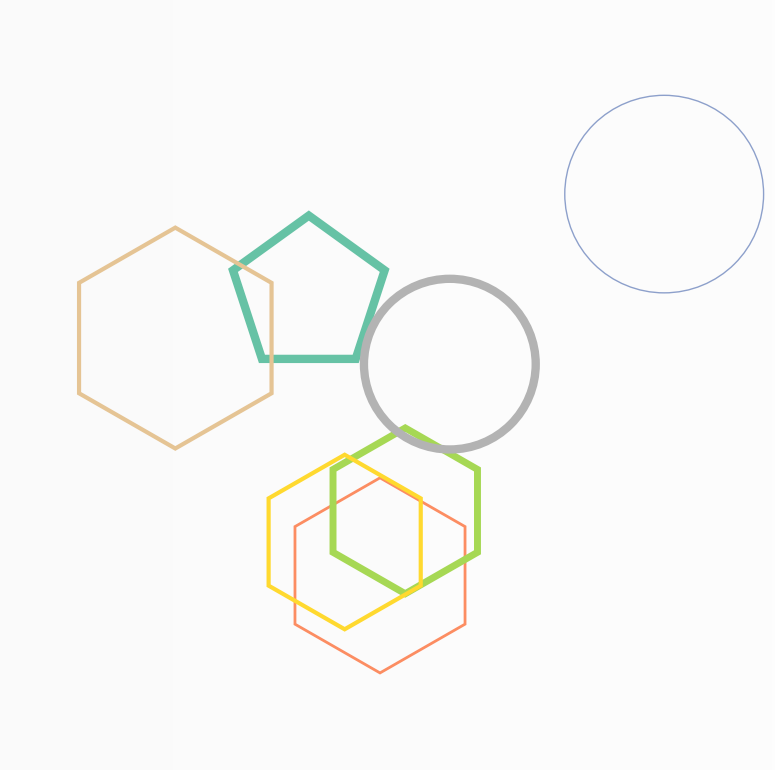[{"shape": "pentagon", "thickness": 3, "radius": 0.51, "center": [0.398, 0.617]}, {"shape": "hexagon", "thickness": 1, "radius": 0.63, "center": [0.49, 0.253]}, {"shape": "circle", "thickness": 0.5, "radius": 0.64, "center": [0.857, 0.748]}, {"shape": "hexagon", "thickness": 2.5, "radius": 0.54, "center": [0.523, 0.337]}, {"shape": "hexagon", "thickness": 1.5, "radius": 0.57, "center": [0.445, 0.296]}, {"shape": "hexagon", "thickness": 1.5, "radius": 0.72, "center": [0.226, 0.561]}, {"shape": "circle", "thickness": 3, "radius": 0.55, "center": [0.58, 0.527]}]